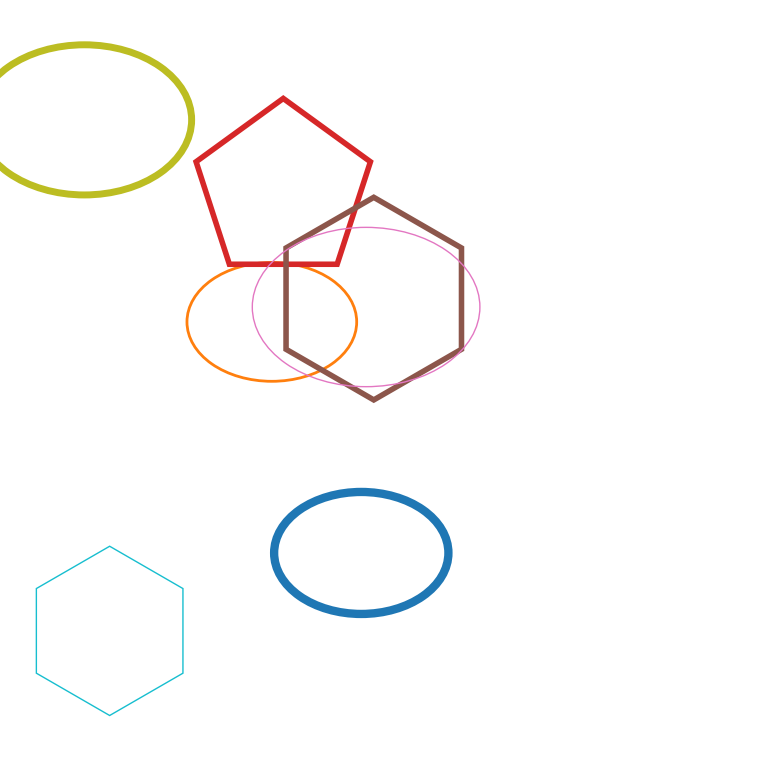[{"shape": "oval", "thickness": 3, "radius": 0.57, "center": [0.469, 0.282]}, {"shape": "oval", "thickness": 1, "radius": 0.55, "center": [0.353, 0.582]}, {"shape": "pentagon", "thickness": 2, "radius": 0.6, "center": [0.368, 0.753]}, {"shape": "hexagon", "thickness": 2, "radius": 0.66, "center": [0.485, 0.612]}, {"shape": "oval", "thickness": 0.5, "radius": 0.74, "center": [0.475, 0.601]}, {"shape": "oval", "thickness": 2.5, "radius": 0.7, "center": [0.11, 0.844]}, {"shape": "hexagon", "thickness": 0.5, "radius": 0.55, "center": [0.142, 0.181]}]